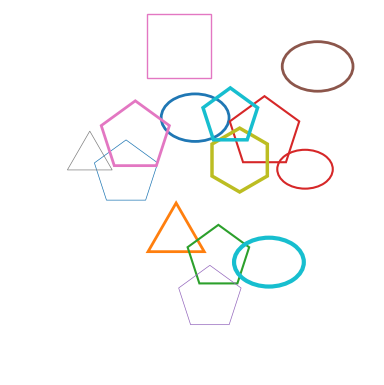[{"shape": "pentagon", "thickness": 0.5, "radius": 0.43, "center": [0.327, 0.55]}, {"shape": "oval", "thickness": 2, "radius": 0.44, "center": [0.507, 0.694]}, {"shape": "triangle", "thickness": 2, "radius": 0.42, "center": [0.457, 0.388]}, {"shape": "pentagon", "thickness": 1.5, "radius": 0.42, "center": [0.567, 0.332]}, {"shape": "oval", "thickness": 1.5, "radius": 0.36, "center": [0.792, 0.56]}, {"shape": "pentagon", "thickness": 1.5, "radius": 0.47, "center": [0.687, 0.655]}, {"shape": "pentagon", "thickness": 0.5, "radius": 0.43, "center": [0.545, 0.226]}, {"shape": "oval", "thickness": 2, "radius": 0.46, "center": [0.825, 0.827]}, {"shape": "square", "thickness": 1, "radius": 0.42, "center": [0.466, 0.881]}, {"shape": "pentagon", "thickness": 2, "radius": 0.47, "center": [0.351, 0.645]}, {"shape": "triangle", "thickness": 0.5, "radius": 0.34, "center": [0.233, 0.592]}, {"shape": "hexagon", "thickness": 2.5, "radius": 0.41, "center": [0.622, 0.584]}, {"shape": "pentagon", "thickness": 2.5, "radius": 0.37, "center": [0.598, 0.697]}, {"shape": "oval", "thickness": 3, "radius": 0.45, "center": [0.699, 0.319]}]